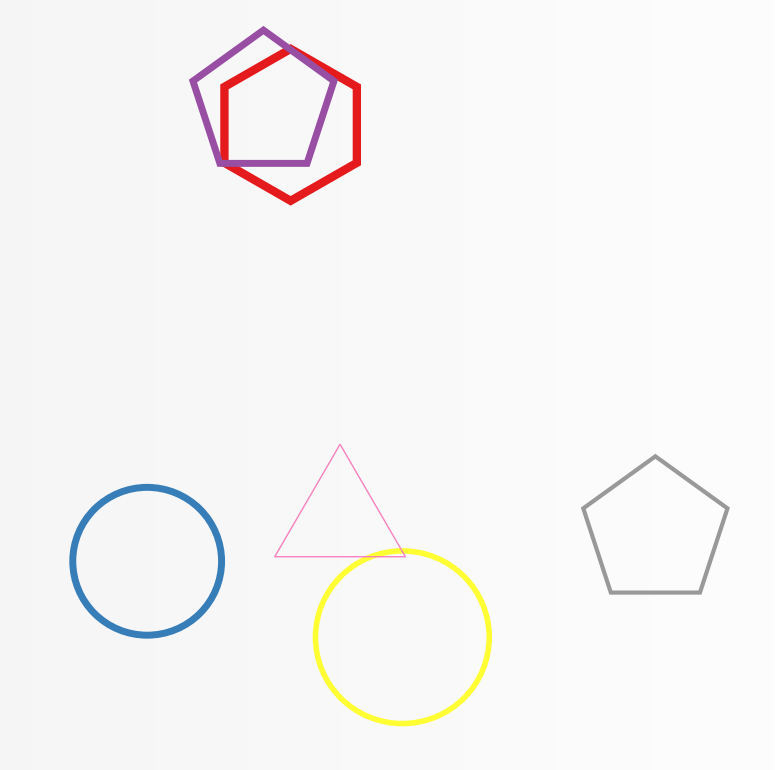[{"shape": "hexagon", "thickness": 3, "radius": 0.49, "center": [0.375, 0.838]}, {"shape": "circle", "thickness": 2.5, "radius": 0.48, "center": [0.19, 0.271]}, {"shape": "pentagon", "thickness": 2.5, "radius": 0.48, "center": [0.34, 0.865]}, {"shape": "circle", "thickness": 2, "radius": 0.56, "center": [0.519, 0.172]}, {"shape": "triangle", "thickness": 0.5, "radius": 0.49, "center": [0.439, 0.326]}, {"shape": "pentagon", "thickness": 1.5, "radius": 0.49, "center": [0.846, 0.31]}]